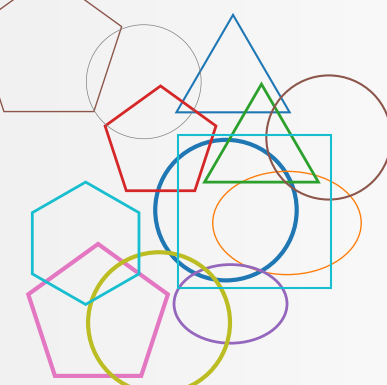[{"shape": "triangle", "thickness": 1.5, "radius": 0.84, "center": [0.601, 0.793]}, {"shape": "circle", "thickness": 3, "radius": 0.91, "center": [0.583, 0.454]}, {"shape": "oval", "thickness": 1, "radius": 0.96, "center": [0.741, 0.421]}, {"shape": "triangle", "thickness": 2, "radius": 0.85, "center": [0.675, 0.612]}, {"shape": "pentagon", "thickness": 2, "radius": 0.75, "center": [0.414, 0.626]}, {"shape": "oval", "thickness": 2, "radius": 0.73, "center": [0.595, 0.211]}, {"shape": "circle", "thickness": 1.5, "radius": 0.81, "center": [0.849, 0.643]}, {"shape": "pentagon", "thickness": 1, "radius": 0.99, "center": [0.126, 0.87]}, {"shape": "pentagon", "thickness": 3, "radius": 0.95, "center": [0.253, 0.177]}, {"shape": "circle", "thickness": 0.5, "radius": 0.74, "center": [0.371, 0.788]}, {"shape": "circle", "thickness": 3, "radius": 0.92, "center": [0.41, 0.162]}, {"shape": "hexagon", "thickness": 2, "radius": 0.79, "center": [0.221, 0.368]}, {"shape": "square", "thickness": 1.5, "radius": 0.99, "center": [0.657, 0.451]}]